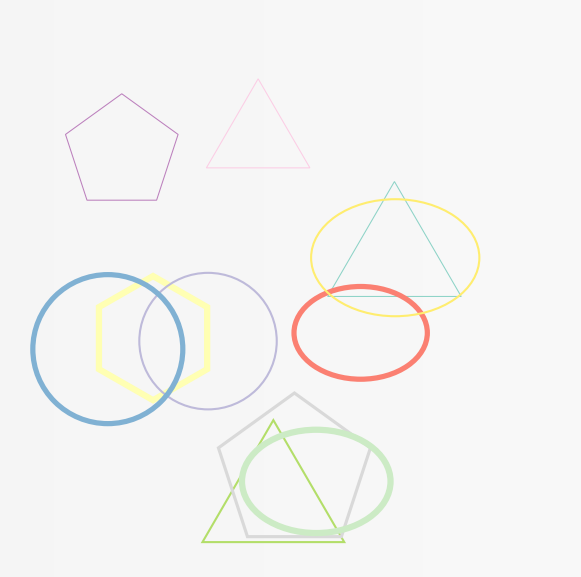[{"shape": "triangle", "thickness": 0.5, "radius": 0.66, "center": [0.679, 0.552]}, {"shape": "hexagon", "thickness": 3, "radius": 0.54, "center": [0.263, 0.414]}, {"shape": "circle", "thickness": 1, "radius": 0.59, "center": [0.358, 0.408]}, {"shape": "oval", "thickness": 2.5, "radius": 0.57, "center": [0.621, 0.423]}, {"shape": "circle", "thickness": 2.5, "radius": 0.65, "center": [0.185, 0.395]}, {"shape": "triangle", "thickness": 1, "radius": 0.7, "center": [0.47, 0.131]}, {"shape": "triangle", "thickness": 0.5, "radius": 0.51, "center": [0.444, 0.76]}, {"shape": "pentagon", "thickness": 1.5, "radius": 0.69, "center": [0.507, 0.181]}, {"shape": "pentagon", "thickness": 0.5, "radius": 0.51, "center": [0.21, 0.735]}, {"shape": "oval", "thickness": 3, "radius": 0.64, "center": [0.544, 0.166]}, {"shape": "oval", "thickness": 1, "radius": 0.72, "center": [0.68, 0.553]}]